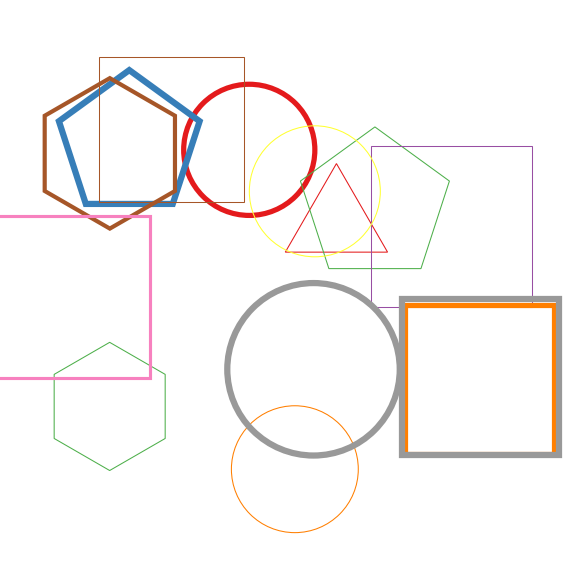[{"shape": "triangle", "thickness": 0.5, "radius": 0.51, "center": [0.583, 0.614]}, {"shape": "circle", "thickness": 2.5, "radius": 0.57, "center": [0.432, 0.74]}, {"shape": "pentagon", "thickness": 3, "radius": 0.64, "center": [0.224, 0.75]}, {"shape": "pentagon", "thickness": 0.5, "radius": 0.68, "center": [0.649, 0.644]}, {"shape": "hexagon", "thickness": 0.5, "radius": 0.55, "center": [0.19, 0.295]}, {"shape": "square", "thickness": 0.5, "radius": 0.7, "center": [0.782, 0.607]}, {"shape": "square", "thickness": 2.5, "radius": 0.64, "center": [0.83, 0.342]}, {"shape": "circle", "thickness": 0.5, "radius": 0.55, "center": [0.511, 0.187]}, {"shape": "circle", "thickness": 0.5, "radius": 0.57, "center": [0.545, 0.668]}, {"shape": "square", "thickness": 0.5, "radius": 0.63, "center": [0.297, 0.775]}, {"shape": "hexagon", "thickness": 2, "radius": 0.65, "center": [0.19, 0.734]}, {"shape": "square", "thickness": 1.5, "radius": 0.7, "center": [0.118, 0.485]}, {"shape": "square", "thickness": 3, "radius": 0.68, "center": [0.832, 0.346]}, {"shape": "circle", "thickness": 3, "radius": 0.75, "center": [0.543, 0.36]}]